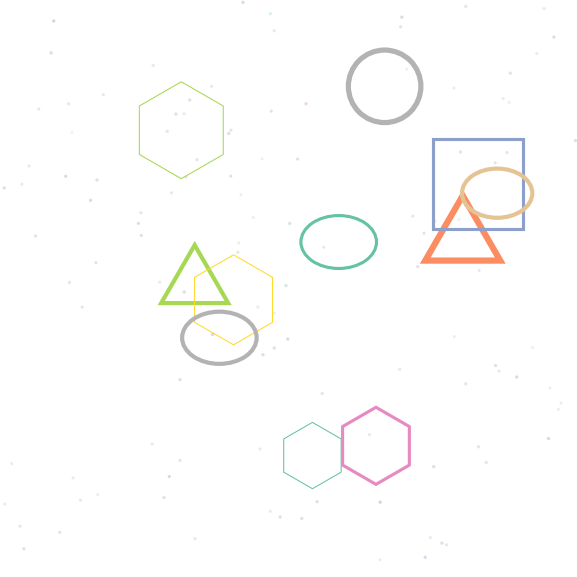[{"shape": "oval", "thickness": 1.5, "radius": 0.33, "center": [0.587, 0.58]}, {"shape": "hexagon", "thickness": 0.5, "radius": 0.29, "center": [0.541, 0.21]}, {"shape": "triangle", "thickness": 3, "radius": 0.37, "center": [0.801, 0.585]}, {"shape": "square", "thickness": 1.5, "radius": 0.39, "center": [0.828, 0.681]}, {"shape": "hexagon", "thickness": 1.5, "radius": 0.33, "center": [0.651, 0.227]}, {"shape": "hexagon", "thickness": 0.5, "radius": 0.42, "center": [0.314, 0.774]}, {"shape": "triangle", "thickness": 2, "radius": 0.33, "center": [0.337, 0.508]}, {"shape": "hexagon", "thickness": 0.5, "radius": 0.39, "center": [0.404, 0.48]}, {"shape": "oval", "thickness": 2, "radius": 0.3, "center": [0.861, 0.665]}, {"shape": "circle", "thickness": 2.5, "radius": 0.31, "center": [0.666, 0.85]}, {"shape": "oval", "thickness": 2, "radius": 0.32, "center": [0.38, 0.414]}]